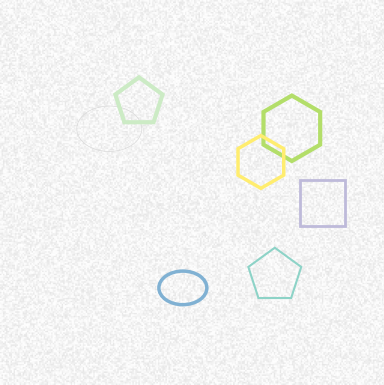[{"shape": "pentagon", "thickness": 1.5, "radius": 0.36, "center": [0.714, 0.284]}, {"shape": "square", "thickness": 2, "radius": 0.3, "center": [0.838, 0.473]}, {"shape": "oval", "thickness": 2.5, "radius": 0.31, "center": [0.475, 0.252]}, {"shape": "hexagon", "thickness": 3, "radius": 0.43, "center": [0.758, 0.667]}, {"shape": "oval", "thickness": 0.5, "radius": 0.42, "center": [0.284, 0.666]}, {"shape": "pentagon", "thickness": 3, "radius": 0.32, "center": [0.361, 0.735]}, {"shape": "hexagon", "thickness": 2.5, "radius": 0.34, "center": [0.678, 0.579]}]